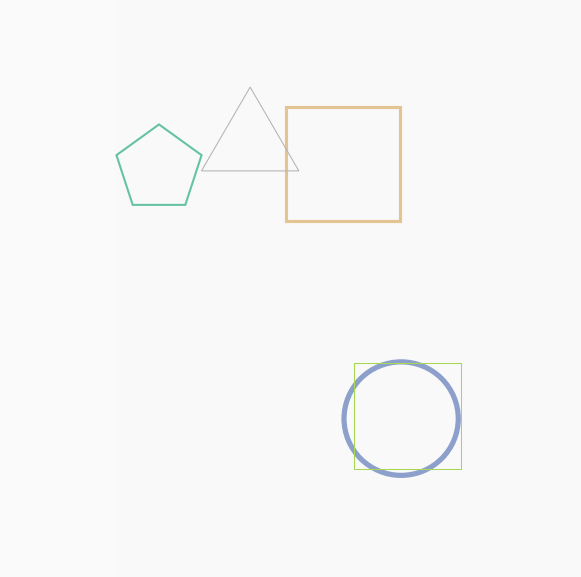[{"shape": "pentagon", "thickness": 1, "radius": 0.38, "center": [0.274, 0.707]}, {"shape": "circle", "thickness": 2.5, "radius": 0.49, "center": [0.69, 0.274]}, {"shape": "square", "thickness": 0.5, "radius": 0.46, "center": [0.701, 0.279]}, {"shape": "square", "thickness": 1.5, "radius": 0.49, "center": [0.59, 0.716]}, {"shape": "triangle", "thickness": 0.5, "radius": 0.48, "center": [0.43, 0.752]}]